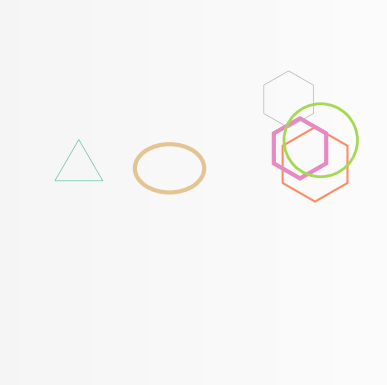[{"shape": "triangle", "thickness": 0.5, "radius": 0.36, "center": [0.203, 0.566]}, {"shape": "hexagon", "thickness": 1.5, "radius": 0.48, "center": [0.813, 0.573]}, {"shape": "hexagon", "thickness": 3, "radius": 0.39, "center": [0.774, 0.615]}, {"shape": "circle", "thickness": 2, "radius": 0.47, "center": [0.828, 0.636]}, {"shape": "oval", "thickness": 3, "radius": 0.45, "center": [0.437, 0.563]}, {"shape": "hexagon", "thickness": 0.5, "radius": 0.37, "center": [0.745, 0.742]}]